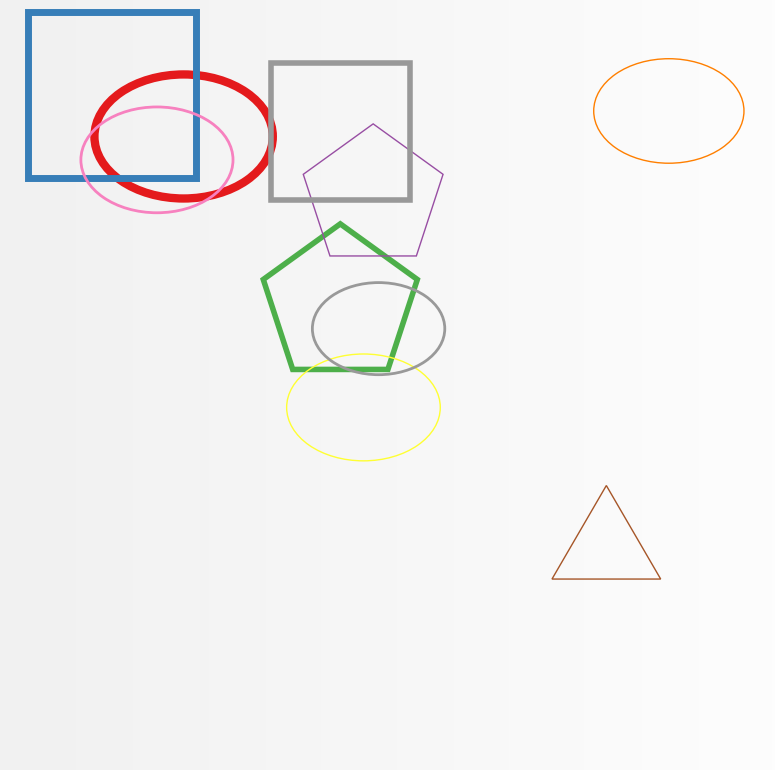[{"shape": "oval", "thickness": 3, "radius": 0.58, "center": [0.237, 0.823]}, {"shape": "square", "thickness": 2.5, "radius": 0.54, "center": [0.144, 0.877]}, {"shape": "pentagon", "thickness": 2, "radius": 0.52, "center": [0.439, 0.605]}, {"shape": "pentagon", "thickness": 0.5, "radius": 0.47, "center": [0.481, 0.744]}, {"shape": "oval", "thickness": 0.5, "radius": 0.48, "center": [0.863, 0.856]}, {"shape": "oval", "thickness": 0.5, "radius": 0.5, "center": [0.469, 0.471]}, {"shape": "triangle", "thickness": 0.5, "radius": 0.4, "center": [0.782, 0.288]}, {"shape": "oval", "thickness": 1, "radius": 0.49, "center": [0.203, 0.792]}, {"shape": "oval", "thickness": 1, "radius": 0.43, "center": [0.488, 0.573]}, {"shape": "square", "thickness": 2, "radius": 0.45, "center": [0.439, 0.829]}]